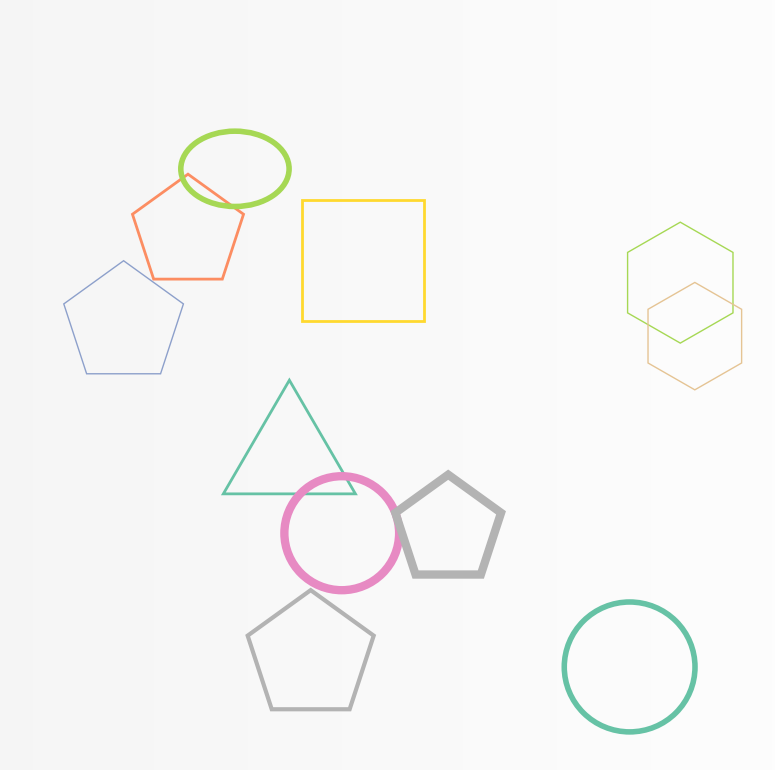[{"shape": "triangle", "thickness": 1, "radius": 0.49, "center": [0.373, 0.408]}, {"shape": "circle", "thickness": 2, "radius": 0.42, "center": [0.812, 0.134]}, {"shape": "pentagon", "thickness": 1, "radius": 0.38, "center": [0.243, 0.698]}, {"shape": "pentagon", "thickness": 0.5, "radius": 0.41, "center": [0.159, 0.58]}, {"shape": "circle", "thickness": 3, "radius": 0.37, "center": [0.441, 0.308]}, {"shape": "oval", "thickness": 2, "radius": 0.35, "center": [0.303, 0.781]}, {"shape": "hexagon", "thickness": 0.5, "radius": 0.39, "center": [0.878, 0.633]}, {"shape": "square", "thickness": 1, "radius": 0.39, "center": [0.469, 0.662]}, {"shape": "hexagon", "thickness": 0.5, "radius": 0.35, "center": [0.897, 0.563]}, {"shape": "pentagon", "thickness": 1.5, "radius": 0.43, "center": [0.401, 0.148]}, {"shape": "pentagon", "thickness": 3, "radius": 0.36, "center": [0.578, 0.312]}]